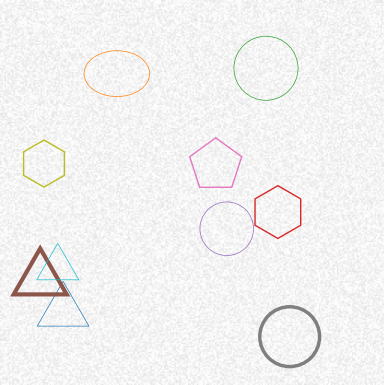[{"shape": "triangle", "thickness": 0.5, "radius": 0.39, "center": [0.164, 0.192]}, {"shape": "oval", "thickness": 0.5, "radius": 0.43, "center": [0.304, 0.809]}, {"shape": "circle", "thickness": 0.5, "radius": 0.42, "center": [0.691, 0.823]}, {"shape": "hexagon", "thickness": 1, "radius": 0.34, "center": [0.722, 0.449]}, {"shape": "circle", "thickness": 0.5, "radius": 0.35, "center": [0.589, 0.406]}, {"shape": "triangle", "thickness": 3, "radius": 0.4, "center": [0.104, 0.275]}, {"shape": "pentagon", "thickness": 1, "radius": 0.36, "center": [0.56, 0.571]}, {"shape": "circle", "thickness": 2.5, "radius": 0.39, "center": [0.752, 0.126]}, {"shape": "hexagon", "thickness": 1, "radius": 0.31, "center": [0.114, 0.575]}, {"shape": "triangle", "thickness": 0.5, "radius": 0.32, "center": [0.15, 0.305]}]